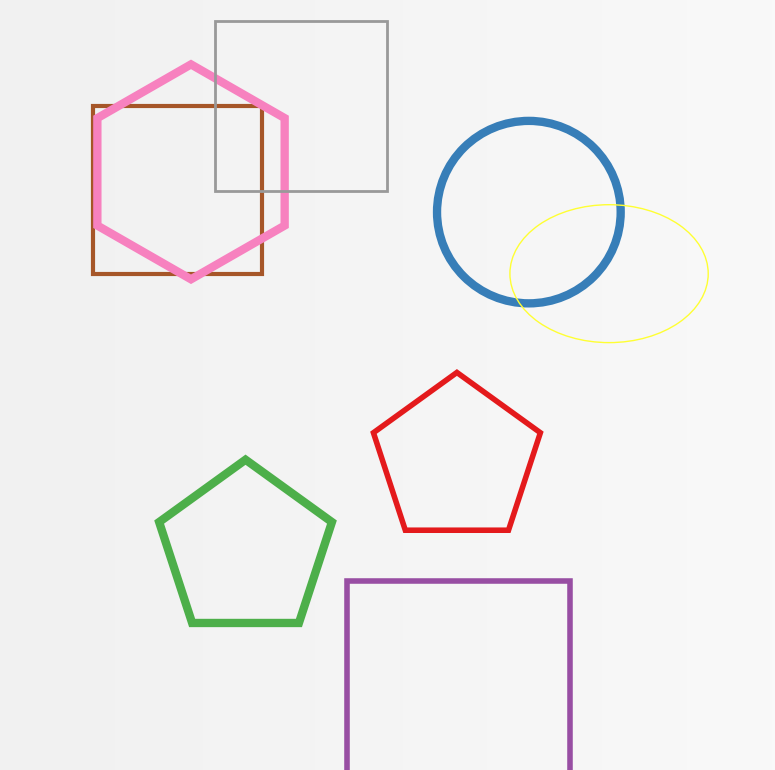[{"shape": "pentagon", "thickness": 2, "radius": 0.57, "center": [0.59, 0.403]}, {"shape": "circle", "thickness": 3, "radius": 0.59, "center": [0.682, 0.725]}, {"shape": "pentagon", "thickness": 3, "radius": 0.59, "center": [0.317, 0.286]}, {"shape": "square", "thickness": 2, "radius": 0.72, "center": [0.592, 0.102]}, {"shape": "oval", "thickness": 0.5, "radius": 0.64, "center": [0.786, 0.645]}, {"shape": "square", "thickness": 1.5, "radius": 0.55, "center": [0.23, 0.754]}, {"shape": "hexagon", "thickness": 3, "radius": 0.7, "center": [0.246, 0.777]}, {"shape": "square", "thickness": 1, "radius": 0.55, "center": [0.388, 0.862]}]